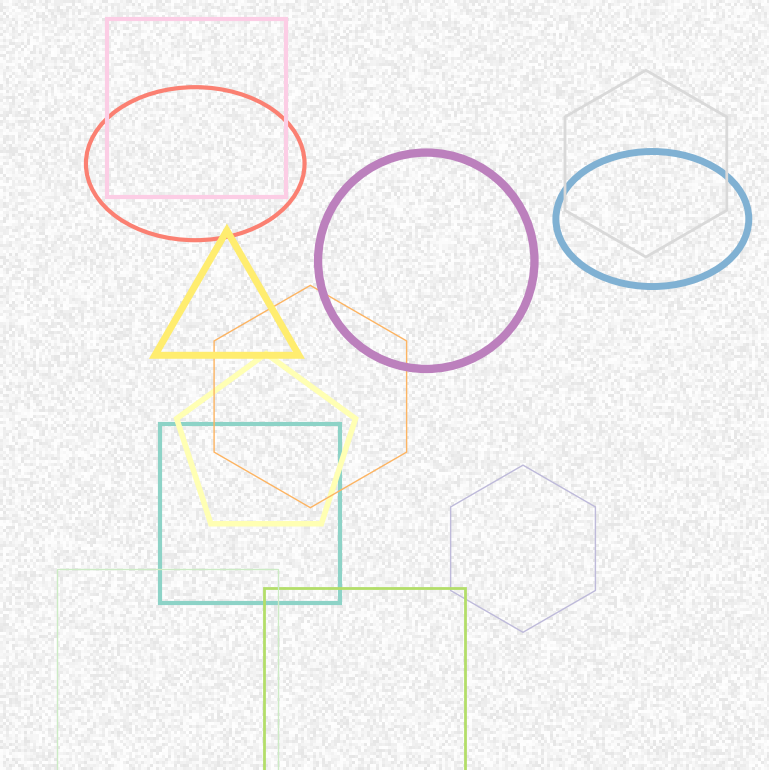[{"shape": "square", "thickness": 1.5, "radius": 0.58, "center": [0.325, 0.333]}, {"shape": "pentagon", "thickness": 2, "radius": 0.61, "center": [0.346, 0.419]}, {"shape": "hexagon", "thickness": 0.5, "radius": 0.54, "center": [0.679, 0.287]}, {"shape": "oval", "thickness": 1.5, "radius": 0.71, "center": [0.254, 0.787]}, {"shape": "oval", "thickness": 2.5, "radius": 0.63, "center": [0.847, 0.716]}, {"shape": "hexagon", "thickness": 0.5, "radius": 0.72, "center": [0.403, 0.485]}, {"shape": "square", "thickness": 1, "radius": 0.65, "center": [0.474, 0.105]}, {"shape": "square", "thickness": 1.5, "radius": 0.58, "center": [0.256, 0.86]}, {"shape": "hexagon", "thickness": 1, "radius": 0.61, "center": [0.839, 0.788]}, {"shape": "circle", "thickness": 3, "radius": 0.7, "center": [0.554, 0.661]}, {"shape": "square", "thickness": 0.5, "radius": 0.72, "center": [0.218, 0.118]}, {"shape": "triangle", "thickness": 2.5, "radius": 0.54, "center": [0.295, 0.593]}]